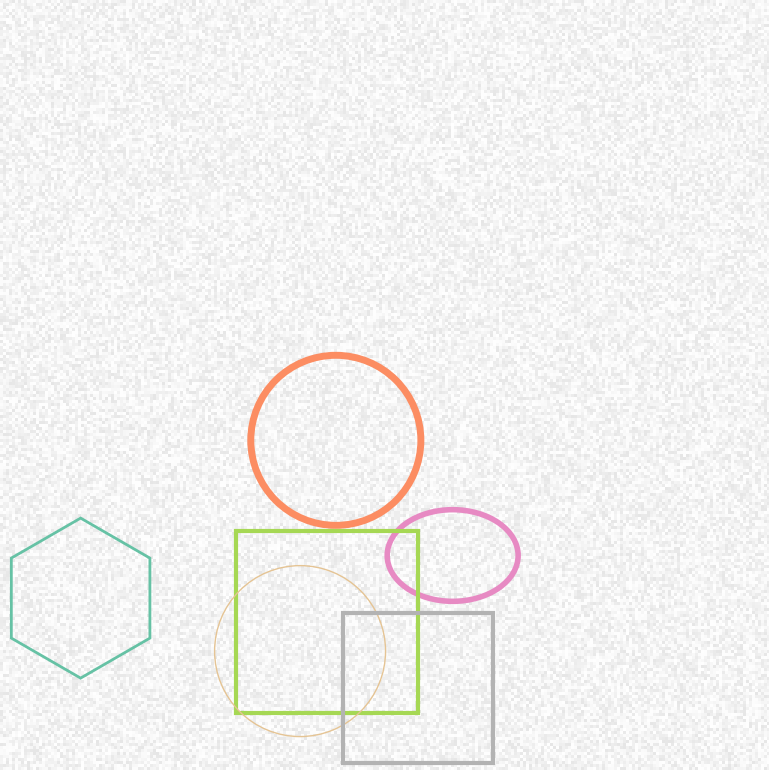[{"shape": "hexagon", "thickness": 1, "radius": 0.52, "center": [0.105, 0.223]}, {"shape": "circle", "thickness": 2.5, "radius": 0.55, "center": [0.436, 0.428]}, {"shape": "oval", "thickness": 2, "radius": 0.43, "center": [0.588, 0.279]}, {"shape": "square", "thickness": 1.5, "radius": 0.59, "center": [0.424, 0.192]}, {"shape": "circle", "thickness": 0.5, "radius": 0.56, "center": [0.39, 0.154]}, {"shape": "square", "thickness": 1.5, "radius": 0.49, "center": [0.543, 0.107]}]